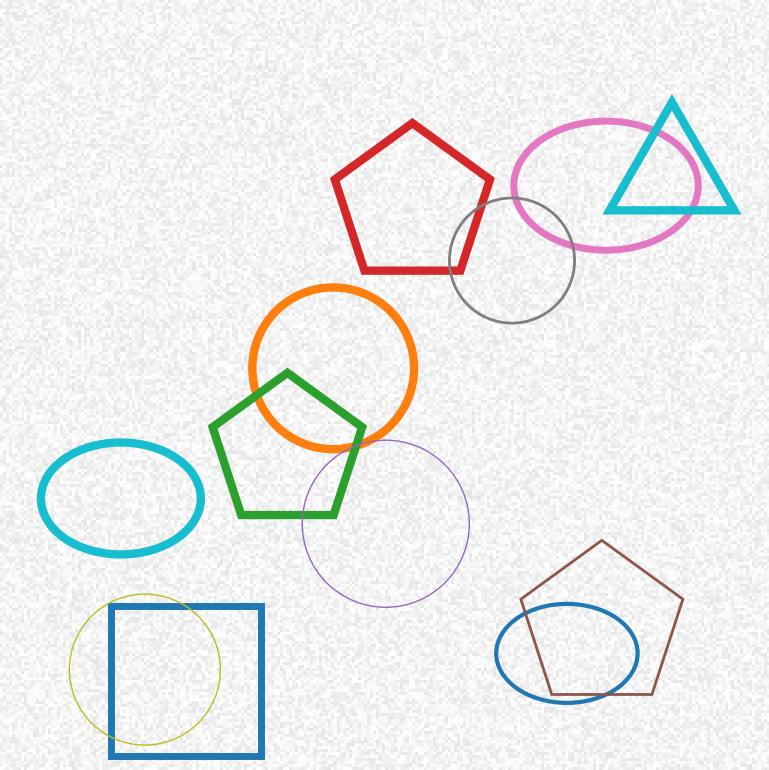[{"shape": "square", "thickness": 2.5, "radius": 0.49, "center": [0.241, 0.115]}, {"shape": "oval", "thickness": 1.5, "radius": 0.46, "center": [0.736, 0.151]}, {"shape": "circle", "thickness": 3, "radius": 0.53, "center": [0.433, 0.522]}, {"shape": "pentagon", "thickness": 3, "radius": 0.51, "center": [0.373, 0.414]}, {"shape": "pentagon", "thickness": 3, "radius": 0.53, "center": [0.536, 0.734]}, {"shape": "circle", "thickness": 0.5, "radius": 0.54, "center": [0.501, 0.32]}, {"shape": "pentagon", "thickness": 1, "radius": 0.55, "center": [0.782, 0.188]}, {"shape": "oval", "thickness": 2.5, "radius": 0.6, "center": [0.787, 0.759]}, {"shape": "circle", "thickness": 1, "radius": 0.41, "center": [0.665, 0.662]}, {"shape": "circle", "thickness": 0.5, "radius": 0.49, "center": [0.188, 0.13]}, {"shape": "oval", "thickness": 3, "radius": 0.52, "center": [0.157, 0.353]}, {"shape": "triangle", "thickness": 3, "radius": 0.47, "center": [0.873, 0.774]}]